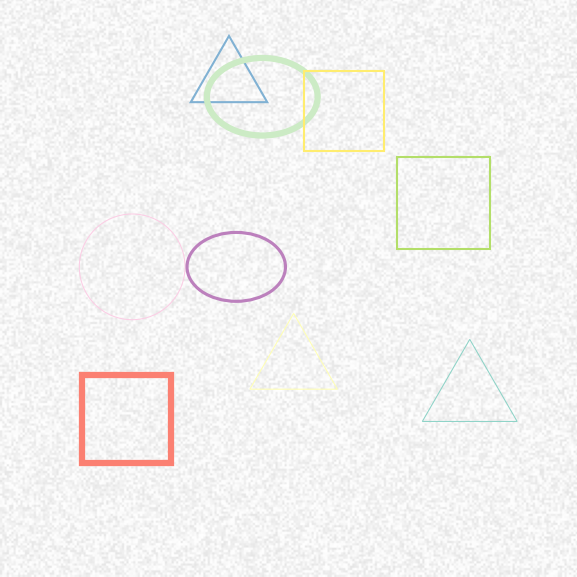[{"shape": "triangle", "thickness": 0.5, "radius": 0.47, "center": [0.813, 0.317]}, {"shape": "triangle", "thickness": 0.5, "radius": 0.44, "center": [0.508, 0.369]}, {"shape": "square", "thickness": 3, "radius": 0.38, "center": [0.219, 0.274]}, {"shape": "triangle", "thickness": 1, "radius": 0.38, "center": [0.397, 0.86]}, {"shape": "square", "thickness": 1, "radius": 0.4, "center": [0.768, 0.648]}, {"shape": "circle", "thickness": 0.5, "radius": 0.46, "center": [0.229, 0.537]}, {"shape": "oval", "thickness": 1.5, "radius": 0.43, "center": [0.409, 0.537]}, {"shape": "oval", "thickness": 3, "radius": 0.48, "center": [0.454, 0.832]}, {"shape": "square", "thickness": 1, "radius": 0.35, "center": [0.596, 0.807]}]